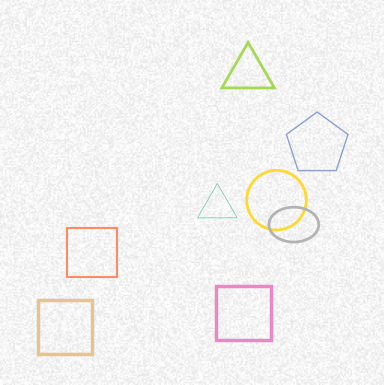[{"shape": "triangle", "thickness": 0.5, "radius": 0.3, "center": [0.565, 0.464]}, {"shape": "square", "thickness": 1.5, "radius": 0.32, "center": [0.239, 0.345]}, {"shape": "pentagon", "thickness": 1, "radius": 0.42, "center": [0.824, 0.625]}, {"shape": "square", "thickness": 2.5, "radius": 0.36, "center": [0.632, 0.187]}, {"shape": "triangle", "thickness": 2, "radius": 0.39, "center": [0.644, 0.811]}, {"shape": "circle", "thickness": 2, "radius": 0.39, "center": [0.718, 0.48]}, {"shape": "square", "thickness": 2.5, "radius": 0.36, "center": [0.169, 0.15]}, {"shape": "oval", "thickness": 2, "radius": 0.32, "center": [0.763, 0.417]}]